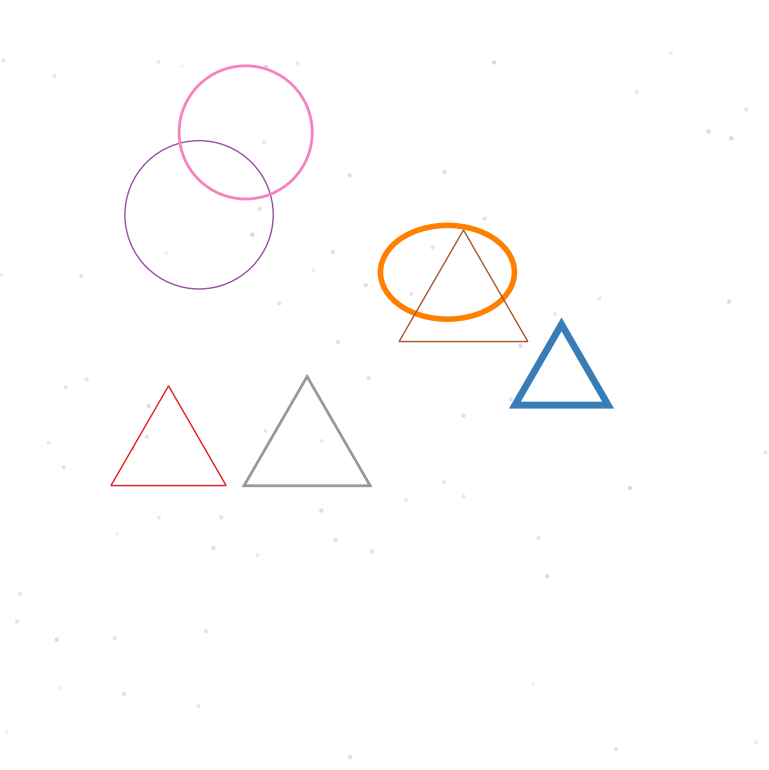[{"shape": "triangle", "thickness": 0.5, "radius": 0.43, "center": [0.219, 0.413]}, {"shape": "triangle", "thickness": 2.5, "radius": 0.35, "center": [0.729, 0.509]}, {"shape": "circle", "thickness": 0.5, "radius": 0.48, "center": [0.259, 0.721]}, {"shape": "oval", "thickness": 2, "radius": 0.43, "center": [0.581, 0.646]}, {"shape": "triangle", "thickness": 0.5, "radius": 0.48, "center": [0.602, 0.605]}, {"shape": "circle", "thickness": 1, "radius": 0.43, "center": [0.319, 0.828]}, {"shape": "triangle", "thickness": 1, "radius": 0.47, "center": [0.399, 0.416]}]